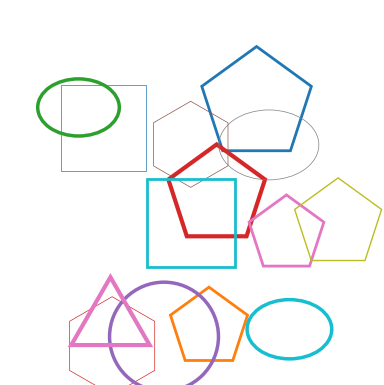[{"shape": "square", "thickness": 0.5, "radius": 0.56, "center": [0.269, 0.667]}, {"shape": "pentagon", "thickness": 2, "radius": 0.75, "center": [0.666, 0.73]}, {"shape": "pentagon", "thickness": 2, "radius": 0.53, "center": [0.543, 0.149]}, {"shape": "oval", "thickness": 2.5, "radius": 0.53, "center": [0.204, 0.721]}, {"shape": "hexagon", "thickness": 0.5, "radius": 0.64, "center": [0.291, 0.102]}, {"shape": "pentagon", "thickness": 3, "radius": 0.66, "center": [0.563, 0.493]}, {"shape": "circle", "thickness": 2.5, "radius": 0.71, "center": [0.426, 0.126]}, {"shape": "hexagon", "thickness": 0.5, "radius": 0.56, "center": [0.495, 0.625]}, {"shape": "pentagon", "thickness": 2, "radius": 0.51, "center": [0.744, 0.392]}, {"shape": "triangle", "thickness": 3, "radius": 0.59, "center": [0.287, 0.162]}, {"shape": "oval", "thickness": 0.5, "radius": 0.65, "center": [0.698, 0.624]}, {"shape": "pentagon", "thickness": 1, "radius": 0.59, "center": [0.878, 0.419]}, {"shape": "oval", "thickness": 2.5, "radius": 0.55, "center": [0.752, 0.145]}, {"shape": "square", "thickness": 2, "radius": 0.57, "center": [0.496, 0.42]}]